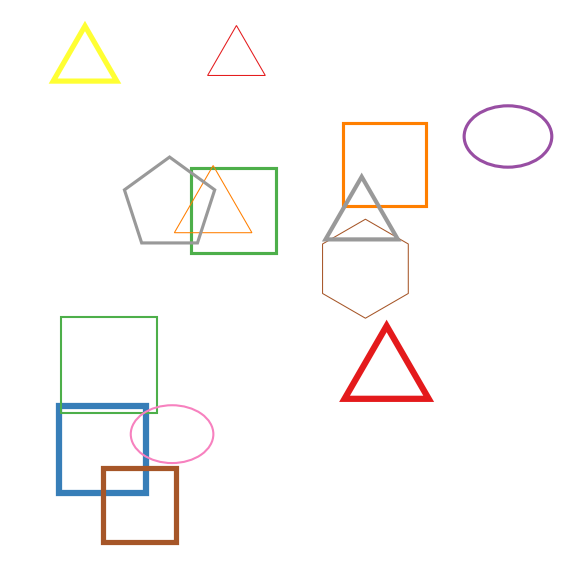[{"shape": "triangle", "thickness": 0.5, "radius": 0.29, "center": [0.409, 0.897]}, {"shape": "triangle", "thickness": 3, "radius": 0.42, "center": [0.669, 0.351]}, {"shape": "square", "thickness": 3, "radius": 0.38, "center": [0.177, 0.221]}, {"shape": "square", "thickness": 1.5, "radius": 0.37, "center": [0.404, 0.634]}, {"shape": "square", "thickness": 1, "radius": 0.41, "center": [0.189, 0.367]}, {"shape": "oval", "thickness": 1.5, "radius": 0.38, "center": [0.88, 0.763]}, {"shape": "square", "thickness": 1.5, "radius": 0.36, "center": [0.666, 0.714]}, {"shape": "triangle", "thickness": 0.5, "radius": 0.39, "center": [0.369, 0.635]}, {"shape": "triangle", "thickness": 2.5, "radius": 0.32, "center": [0.147, 0.891]}, {"shape": "square", "thickness": 2.5, "radius": 0.32, "center": [0.241, 0.125]}, {"shape": "hexagon", "thickness": 0.5, "radius": 0.43, "center": [0.633, 0.534]}, {"shape": "oval", "thickness": 1, "radius": 0.36, "center": [0.298, 0.247]}, {"shape": "pentagon", "thickness": 1.5, "radius": 0.41, "center": [0.294, 0.645]}, {"shape": "triangle", "thickness": 2, "radius": 0.36, "center": [0.626, 0.621]}]